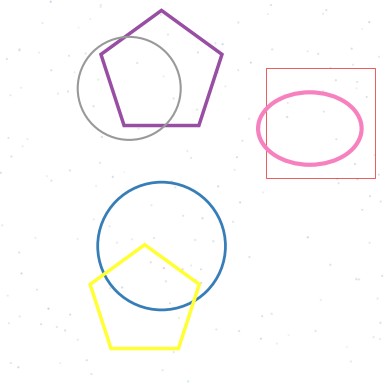[{"shape": "square", "thickness": 0.5, "radius": 0.71, "center": [0.832, 0.68]}, {"shape": "circle", "thickness": 2, "radius": 0.83, "center": [0.42, 0.361]}, {"shape": "pentagon", "thickness": 2.5, "radius": 0.83, "center": [0.419, 0.808]}, {"shape": "pentagon", "thickness": 2.5, "radius": 0.75, "center": [0.376, 0.215]}, {"shape": "oval", "thickness": 3, "radius": 0.67, "center": [0.805, 0.666]}, {"shape": "circle", "thickness": 1.5, "radius": 0.67, "center": [0.336, 0.77]}]